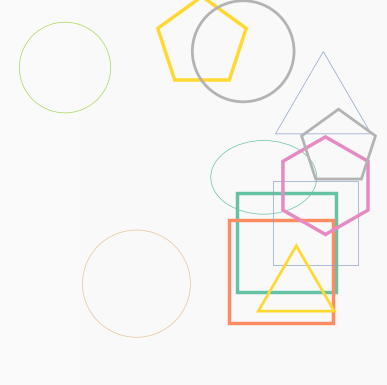[{"shape": "square", "thickness": 2.5, "radius": 0.64, "center": [0.74, 0.37]}, {"shape": "oval", "thickness": 0.5, "radius": 0.68, "center": [0.681, 0.539]}, {"shape": "square", "thickness": 2.5, "radius": 0.67, "center": [0.726, 0.296]}, {"shape": "square", "thickness": 0.5, "radius": 0.55, "center": [0.815, 0.42]}, {"shape": "triangle", "thickness": 0.5, "radius": 0.71, "center": [0.834, 0.724]}, {"shape": "hexagon", "thickness": 2.5, "radius": 0.63, "center": [0.84, 0.518]}, {"shape": "circle", "thickness": 0.5, "radius": 0.59, "center": [0.168, 0.825]}, {"shape": "triangle", "thickness": 2, "radius": 0.57, "center": [0.765, 0.248]}, {"shape": "pentagon", "thickness": 2.5, "radius": 0.6, "center": [0.521, 0.889]}, {"shape": "circle", "thickness": 0.5, "radius": 0.7, "center": [0.352, 0.263]}, {"shape": "pentagon", "thickness": 2, "radius": 0.5, "center": [0.874, 0.616]}, {"shape": "circle", "thickness": 2, "radius": 0.66, "center": [0.628, 0.867]}]